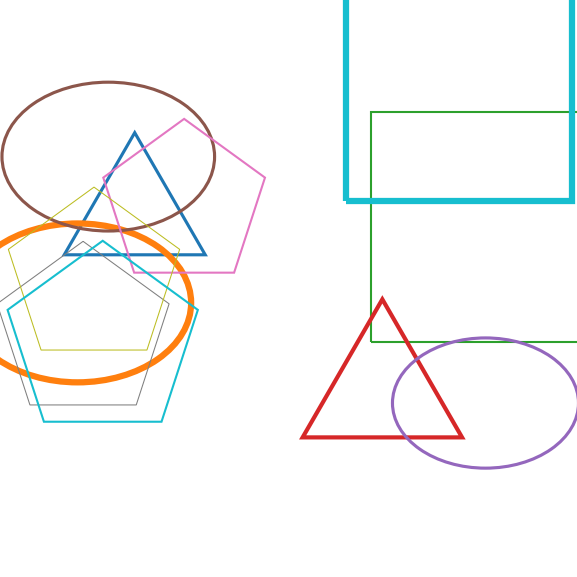[{"shape": "triangle", "thickness": 1.5, "radius": 0.7, "center": [0.233, 0.628]}, {"shape": "oval", "thickness": 3, "radius": 0.98, "center": [0.134, 0.475]}, {"shape": "square", "thickness": 1, "radius": 1.0, "center": [0.841, 0.606]}, {"shape": "triangle", "thickness": 2, "radius": 0.8, "center": [0.662, 0.321]}, {"shape": "oval", "thickness": 1.5, "radius": 0.81, "center": [0.841, 0.301]}, {"shape": "oval", "thickness": 1.5, "radius": 0.92, "center": [0.187, 0.728]}, {"shape": "pentagon", "thickness": 1, "radius": 0.74, "center": [0.319, 0.646]}, {"shape": "pentagon", "thickness": 0.5, "radius": 0.78, "center": [0.144, 0.425]}, {"shape": "pentagon", "thickness": 0.5, "radius": 0.78, "center": [0.163, 0.519]}, {"shape": "pentagon", "thickness": 1, "radius": 0.87, "center": [0.178, 0.409]}, {"shape": "square", "thickness": 3, "radius": 0.98, "center": [0.795, 0.846]}]